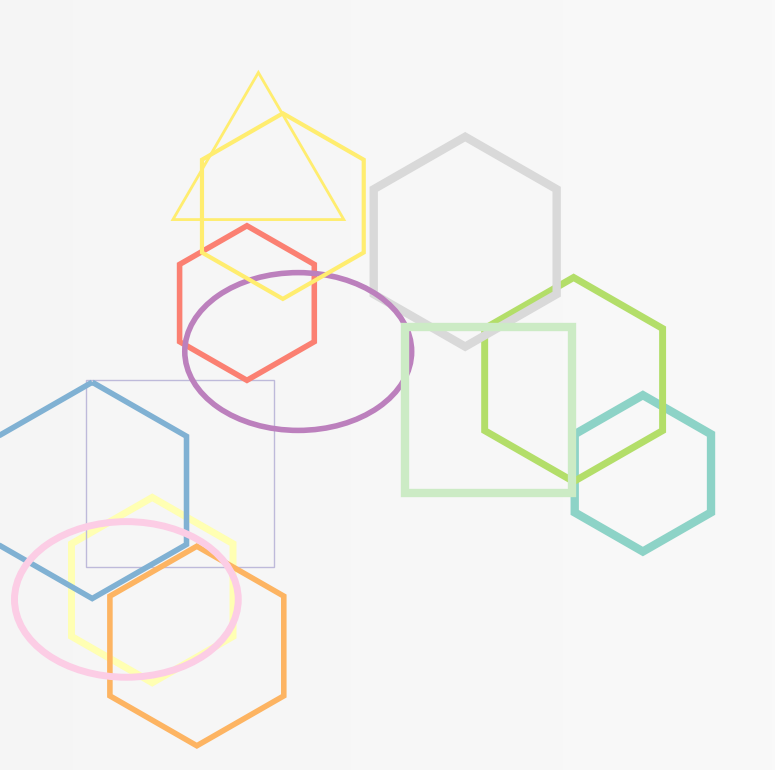[{"shape": "hexagon", "thickness": 3, "radius": 0.51, "center": [0.83, 0.385]}, {"shape": "hexagon", "thickness": 2.5, "radius": 0.6, "center": [0.196, 0.234]}, {"shape": "square", "thickness": 0.5, "radius": 0.61, "center": [0.232, 0.385]}, {"shape": "hexagon", "thickness": 2, "radius": 0.5, "center": [0.319, 0.606]}, {"shape": "hexagon", "thickness": 2, "radius": 0.7, "center": [0.119, 0.363]}, {"shape": "hexagon", "thickness": 2, "radius": 0.65, "center": [0.254, 0.161]}, {"shape": "hexagon", "thickness": 2.5, "radius": 0.66, "center": [0.74, 0.507]}, {"shape": "oval", "thickness": 2.5, "radius": 0.72, "center": [0.163, 0.222]}, {"shape": "hexagon", "thickness": 3, "radius": 0.68, "center": [0.6, 0.686]}, {"shape": "oval", "thickness": 2, "radius": 0.73, "center": [0.385, 0.543]}, {"shape": "square", "thickness": 3, "radius": 0.54, "center": [0.631, 0.468]}, {"shape": "triangle", "thickness": 1, "radius": 0.64, "center": [0.333, 0.778]}, {"shape": "hexagon", "thickness": 1.5, "radius": 0.6, "center": [0.365, 0.732]}]